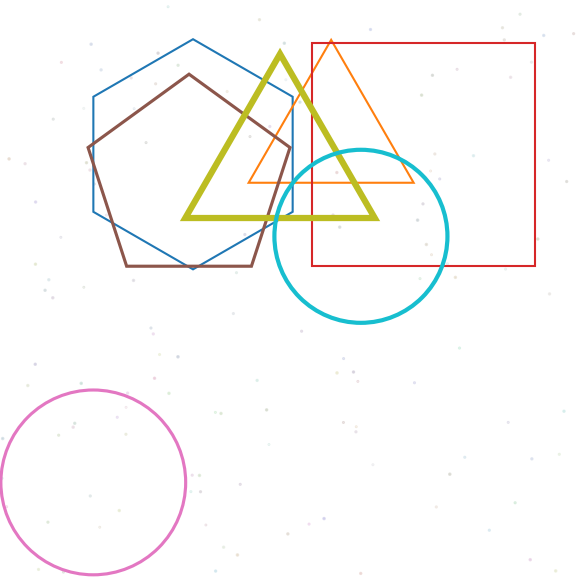[{"shape": "hexagon", "thickness": 1, "radius": 1.0, "center": [0.334, 0.732]}, {"shape": "triangle", "thickness": 1, "radius": 0.82, "center": [0.573, 0.765]}, {"shape": "square", "thickness": 1, "radius": 0.96, "center": [0.733, 0.732]}, {"shape": "pentagon", "thickness": 1.5, "radius": 0.92, "center": [0.327, 0.687]}, {"shape": "circle", "thickness": 1.5, "radius": 0.8, "center": [0.162, 0.164]}, {"shape": "triangle", "thickness": 3, "radius": 0.95, "center": [0.485, 0.716]}, {"shape": "circle", "thickness": 2, "radius": 0.75, "center": [0.625, 0.59]}]